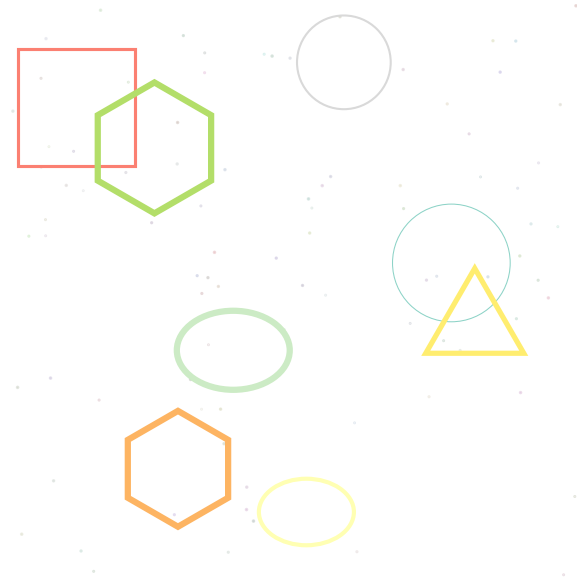[{"shape": "circle", "thickness": 0.5, "radius": 0.51, "center": [0.782, 0.544]}, {"shape": "oval", "thickness": 2, "radius": 0.41, "center": [0.531, 0.113]}, {"shape": "square", "thickness": 1.5, "radius": 0.51, "center": [0.133, 0.813]}, {"shape": "hexagon", "thickness": 3, "radius": 0.5, "center": [0.308, 0.187]}, {"shape": "hexagon", "thickness": 3, "radius": 0.57, "center": [0.267, 0.743]}, {"shape": "circle", "thickness": 1, "radius": 0.41, "center": [0.595, 0.891]}, {"shape": "oval", "thickness": 3, "radius": 0.49, "center": [0.404, 0.393]}, {"shape": "triangle", "thickness": 2.5, "radius": 0.49, "center": [0.822, 0.436]}]